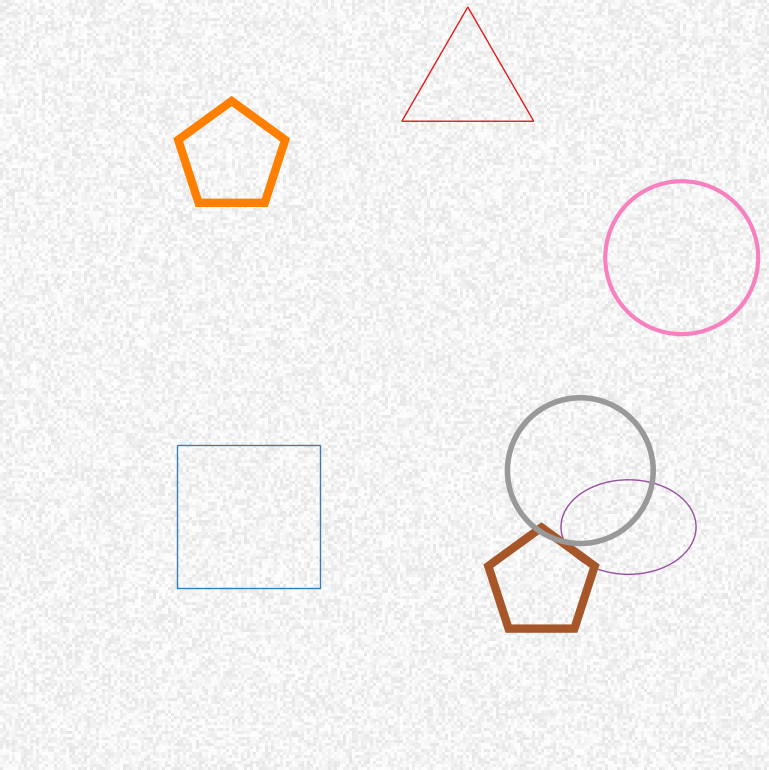[{"shape": "triangle", "thickness": 0.5, "radius": 0.49, "center": [0.608, 0.892]}, {"shape": "square", "thickness": 0.5, "radius": 0.47, "center": [0.323, 0.329]}, {"shape": "oval", "thickness": 0.5, "radius": 0.44, "center": [0.816, 0.316]}, {"shape": "pentagon", "thickness": 3, "radius": 0.37, "center": [0.301, 0.796]}, {"shape": "pentagon", "thickness": 3, "radius": 0.36, "center": [0.703, 0.242]}, {"shape": "circle", "thickness": 1.5, "radius": 0.5, "center": [0.885, 0.665]}, {"shape": "circle", "thickness": 2, "radius": 0.47, "center": [0.754, 0.389]}]